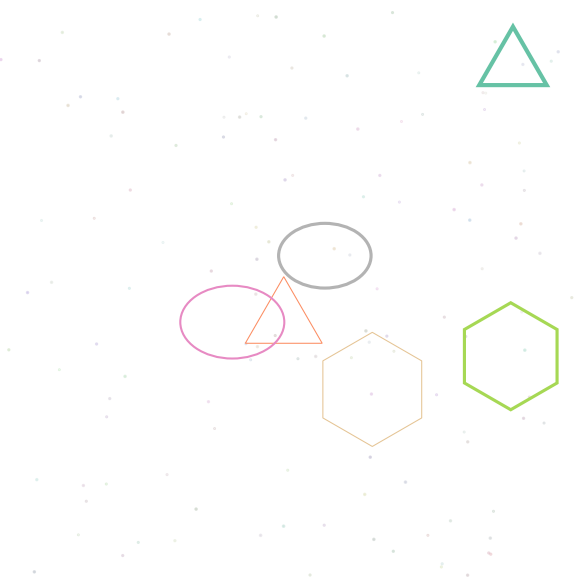[{"shape": "triangle", "thickness": 2, "radius": 0.34, "center": [0.888, 0.885]}, {"shape": "triangle", "thickness": 0.5, "radius": 0.38, "center": [0.491, 0.443]}, {"shape": "oval", "thickness": 1, "radius": 0.45, "center": [0.402, 0.441]}, {"shape": "hexagon", "thickness": 1.5, "radius": 0.46, "center": [0.884, 0.382]}, {"shape": "hexagon", "thickness": 0.5, "radius": 0.49, "center": [0.645, 0.325]}, {"shape": "oval", "thickness": 1.5, "radius": 0.4, "center": [0.562, 0.556]}]